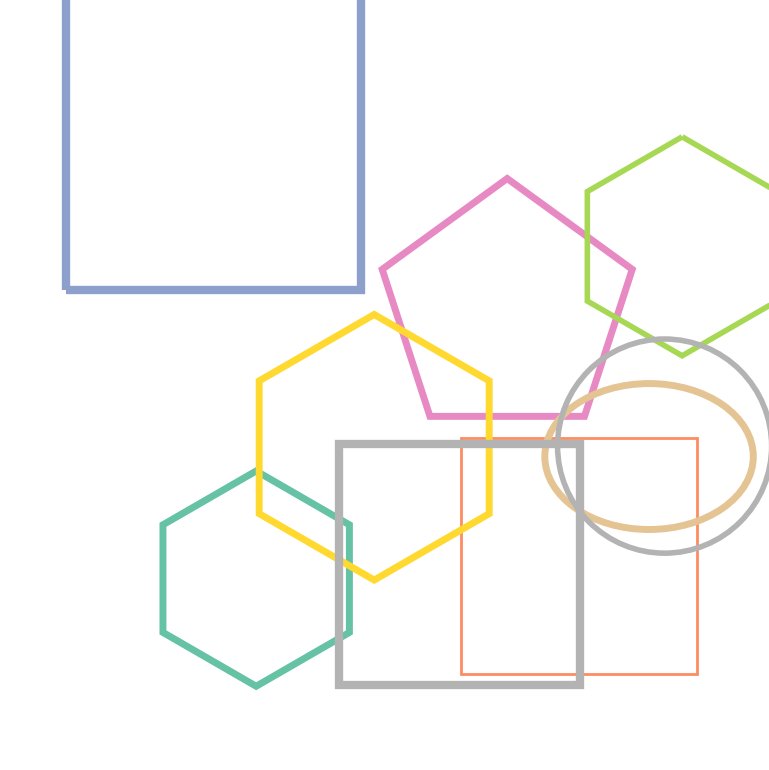[{"shape": "hexagon", "thickness": 2.5, "radius": 0.7, "center": [0.333, 0.249]}, {"shape": "square", "thickness": 1, "radius": 0.77, "center": [0.752, 0.278]}, {"shape": "square", "thickness": 3, "radius": 0.96, "center": [0.277, 0.815]}, {"shape": "pentagon", "thickness": 2.5, "radius": 0.85, "center": [0.659, 0.597]}, {"shape": "hexagon", "thickness": 2, "radius": 0.71, "center": [0.886, 0.68]}, {"shape": "hexagon", "thickness": 2.5, "radius": 0.86, "center": [0.486, 0.419]}, {"shape": "oval", "thickness": 2.5, "radius": 0.68, "center": [0.843, 0.407]}, {"shape": "square", "thickness": 3, "radius": 0.78, "center": [0.597, 0.267]}, {"shape": "circle", "thickness": 2, "radius": 0.7, "center": [0.863, 0.421]}]